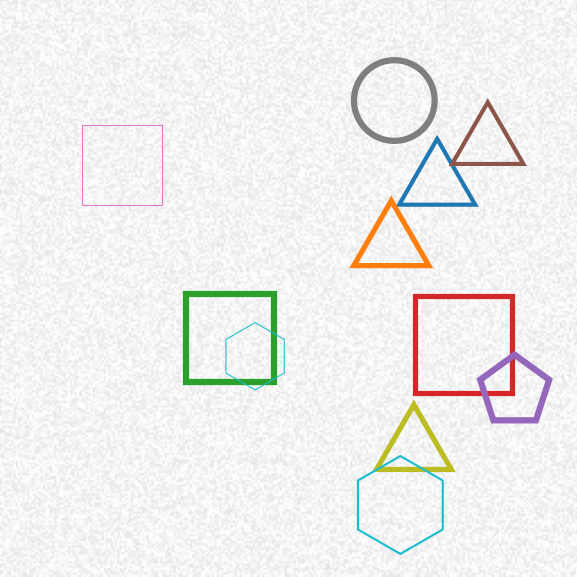[{"shape": "triangle", "thickness": 2, "radius": 0.38, "center": [0.757, 0.683]}, {"shape": "triangle", "thickness": 2.5, "radius": 0.38, "center": [0.678, 0.577]}, {"shape": "square", "thickness": 3, "radius": 0.38, "center": [0.398, 0.414]}, {"shape": "square", "thickness": 2.5, "radius": 0.42, "center": [0.803, 0.403]}, {"shape": "pentagon", "thickness": 3, "radius": 0.31, "center": [0.891, 0.322]}, {"shape": "triangle", "thickness": 2, "radius": 0.36, "center": [0.845, 0.751]}, {"shape": "square", "thickness": 0.5, "radius": 0.34, "center": [0.211, 0.713]}, {"shape": "circle", "thickness": 3, "radius": 0.35, "center": [0.683, 0.825]}, {"shape": "triangle", "thickness": 2.5, "radius": 0.37, "center": [0.717, 0.224]}, {"shape": "hexagon", "thickness": 0.5, "radius": 0.29, "center": [0.442, 0.382]}, {"shape": "hexagon", "thickness": 1, "radius": 0.42, "center": [0.693, 0.125]}]